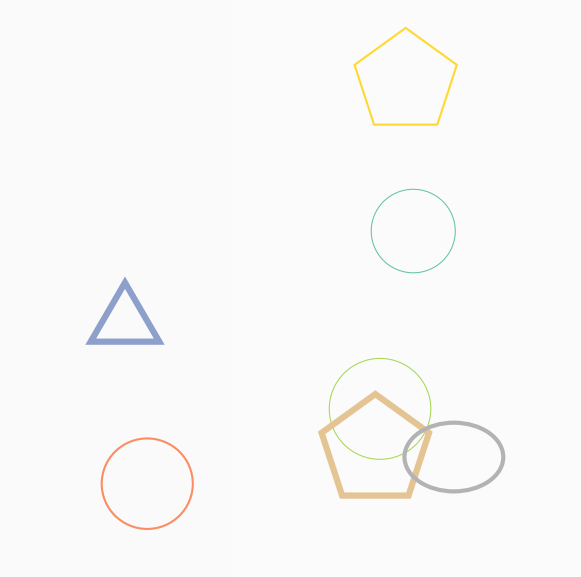[{"shape": "circle", "thickness": 0.5, "radius": 0.36, "center": [0.711, 0.599]}, {"shape": "circle", "thickness": 1, "radius": 0.39, "center": [0.253, 0.162]}, {"shape": "triangle", "thickness": 3, "radius": 0.34, "center": [0.215, 0.442]}, {"shape": "circle", "thickness": 0.5, "radius": 0.44, "center": [0.654, 0.291]}, {"shape": "pentagon", "thickness": 1, "radius": 0.46, "center": [0.698, 0.858]}, {"shape": "pentagon", "thickness": 3, "radius": 0.49, "center": [0.646, 0.22]}, {"shape": "oval", "thickness": 2, "radius": 0.42, "center": [0.781, 0.208]}]